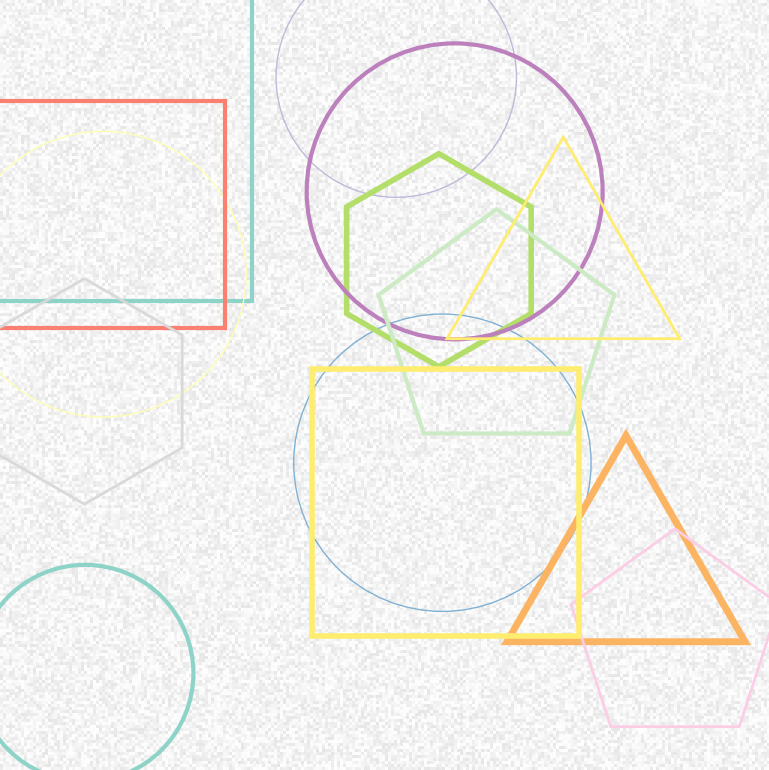[{"shape": "square", "thickness": 1.5, "radius": 0.99, "center": [0.13, 0.807]}, {"shape": "circle", "thickness": 1.5, "radius": 0.7, "center": [0.11, 0.126]}, {"shape": "circle", "thickness": 0.5, "radius": 0.93, "center": [0.134, 0.644]}, {"shape": "circle", "thickness": 0.5, "radius": 0.78, "center": [0.515, 0.9]}, {"shape": "square", "thickness": 1.5, "radius": 0.74, "center": [0.145, 0.721]}, {"shape": "circle", "thickness": 0.5, "radius": 0.97, "center": [0.575, 0.399]}, {"shape": "triangle", "thickness": 2.5, "radius": 0.89, "center": [0.813, 0.256]}, {"shape": "hexagon", "thickness": 2, "radius": 0.69, "center": [0.57, 0.662]}, {"shape": "pentagon", "thickness": 1, "radius": 0.71, "center": [0.877, 0.171]}, {"shape": "hexagon", "thickness": 1, "radius": 0.73, "center": [0.11, 0.492]}, {"shape": "circle", "thickness": 1.5, "radius": 0.96, "center": [0.59, 0.751]}, {"shape": "pentagon", "thickness": 1.5, "radius": 0.81, "center": [0.645, 0.567]}, {"shape": "triangle", "thickness": 1, "radius": 0.87, "center": [0.732, 0.647]}, {"shape": "square", "thickness": 2, "radius": 0.87, "center": [0.579, 0.348]}]